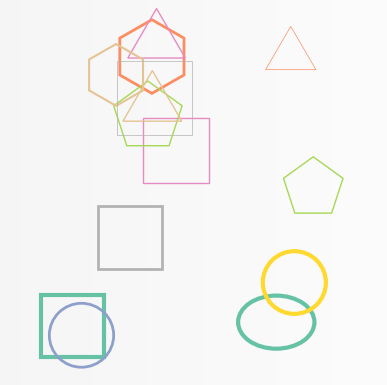[{"shape": "oval", "thickness": 3, "radius": 0.49, "center": [0.713, 0.163]}, {"shape": "square", "thickness": 3, "radius": 0.41, "center": [0.186, 0.154]}, {"shape": "hexagon", "thickness": 2, "radius": 0.48, "center": [0.392, 0.853]}, {"shape": "triangle", "thickness": 0.5, "radius": 0.37, "center": [0.75, 0.857]}, {"shape": "circle", "thickness": 2, "radius": 0.42, "center": [0.21, 0.129]}, {"shape": "square", "thickness": 1, "radius": 0.42, "center": [0.454, 0.608]}, {"shape": "triangle", "thickness": 1, "radius": 0.43, "center": [0.404, 0.892]}, {"shape": "pentagon", "thickness": 1, "radius": 0.46, "center": [0.382, 0.697]}, {"shape": "pentagon", "thickness": 1, "radius": 0.4, "center": [0.808, 0.512]}, {"shape": "circle", "thickness": 3, "radius": 0.41, "center": [0.76, 0.266]}, {"shape": "triangle", "thickness": 1, "radius": 0.44, "center": [0.393, 0.729]}, {"shape": "hexagon", "thickness": 1.5, "radius": 0.4, "center": [0.3, 0.805]}, {"shape": "square", "thickness": 2, "radius": 0.41, "center": [0.335, 0.383]}, {"shape": "square", "thickness": 0.5, "radius": 0.48, "center": [0.398, 0.745]}]